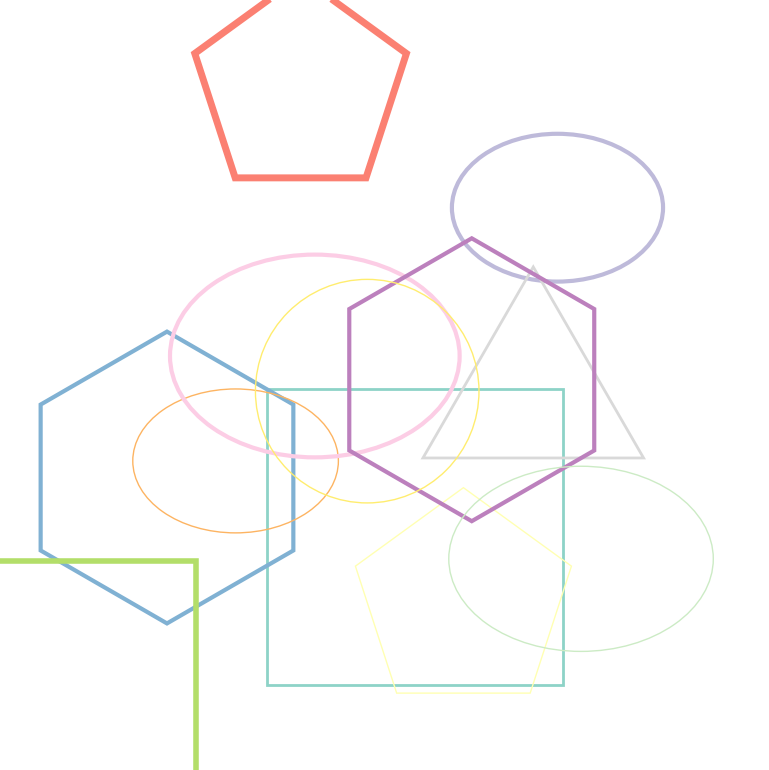[{"shape": "square", "thickness": 1, "radius": 0.96, "center": [0.538, 0.302]}, {"shape": "pentagon", "thickness": 0.5, "radius": 0.74, "center": [0.602, 0.219]}, {"shape": "oval", "thickness": 1.5, "radius": 0.69, "center": [0.724, 0.73]}, {"shape": "pentagon", "thickness": 2.5, "radius": 0.72, "center": [0.39, 0.886]}, {"shape": "hexagon", "thickness": 1.5, "radius": 0.95, "center": [0.217, 0.38]}, {"shape": "oval", "thickness": 0.5, "radius": 0.67, "center": [0.306, 0.401]}, {"shape": "square", "thickness": 2, "radius": 0.76, "center": [0.102, 0.119]}, {"shape": "oval", "thickness": 1.5, "radius": 0.94, "center": [0.409, 0.538]}, {"shape": "triangle", "thickness": 1, "radius": 0.83, "center": [0.693, 0.488]}, {"shape": "hexagon", "thickness": 1.5, "radius": 0.92, "center": [0.613, 0.507]}, {"shape": "oval", "thickness": 0.5, "radius": 0.86, "center": [0.755, 0.274]}, {"shape": "circle", "thickness": 0.5, "radius": 0.73, "center": [0.477, 0.492]}]